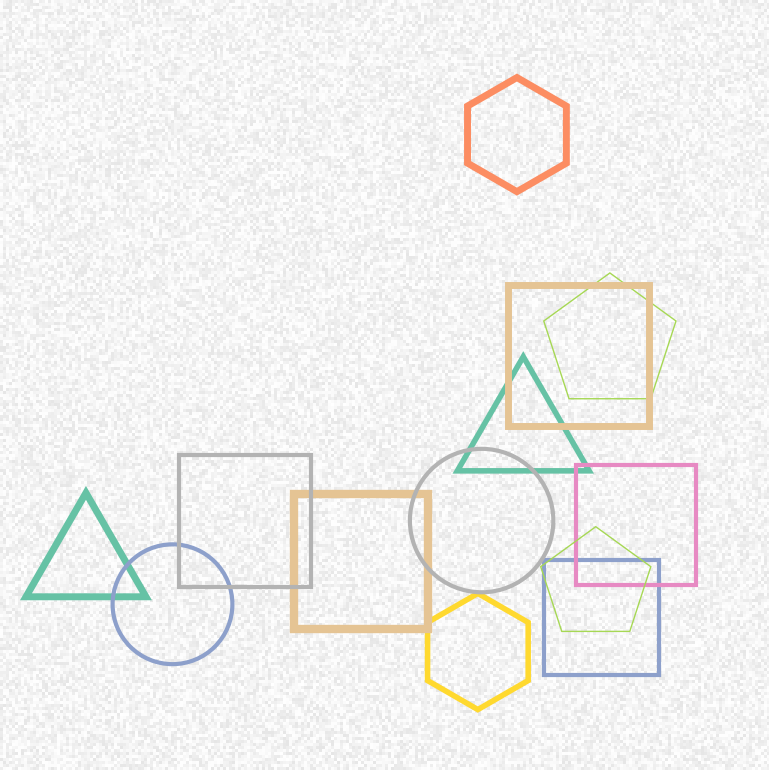[{"shape": "triangle", "thickness": 2, "radius": 0.49, "center": [0.68, 0.438]}, {"shape": "triangle", "thickness": 2.5, "radius": 0.45, "center": [0.112, 0.27]}, {"shape": "hexagon", "thickness": 2.5, "radius": 0.37, "center": [0.671, 0.825]}, {"shape": "circle", "thickness": 1.5, "radius": 0.39, "center": [0.224, 0.215]}, {"shape": "square", "thickness": 1.5, "radius": 0.37, "center": [0.782, 0.198]}, {"shape": "square", "thickness": 1.5, "radius": 0.39, "center": [0.826, 0.318]}, {"shape": "pentagon", "thickness": 0.5, "radius": 0.45, "center": [0.792, 0.555]}, {"shape": "pentagon", "thickness": 0.5, "radius": 0.38, "center": [0.774, 0.241]}, {"shape": "hexagon", "thickness": 2, "radius": 0.38, "center": [0.621, 0.154]}, {"shape": "square", "thickness": 3, "radius": 0.44, "center": [0.469, 0.271]}, {"shape": "square", "thickness": 2.5, "radius": 0.46, "center": [0.751, 0.538]}, {"shape": "circle", "thickness": 1.5, "radius": 0.47, "center": [0.625, 0.324]}, {"shape": "square", "thickness": 1.5, "radius": 0.43, "center": [0.318, 0.324]}]